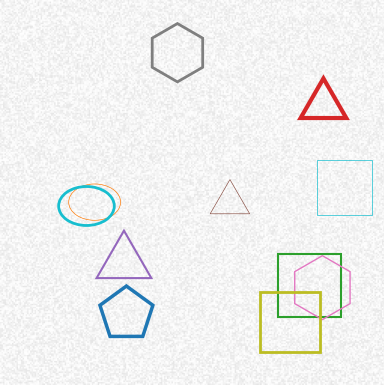[{"shape": "pentagon", "thickness": 2.5, "radius": 0.36, "center": [0.328, 0.185]}, {"shape": "oval", "thickness": 0.5, "radius": 0.34, "center": [0.246, 0.475]}, {"shape": "square", "thickness": 1.5, "radius": 0.41, "center": [0.803, 0.258]}, {"shape": "triangle", "thickness": 3, "radius": 0.34, "center": [0.84, 0.728]}, {"shape": "triangle", "thickness": 1.5, "radius": 0.41, "center": [0.322, 0.319]}, {"shape": "triangle", "thickness": 0.5, "radius": 0.3, "center": [0.597, 0.474]}, {"shape": "hexagon", "thickness": 1, "radius": 0.41, "center": [0.837, 0.253]}, {"shape": "hexagon", "thickness": 2, "radius": 0.38, "center": [0.461, 0.863]}, {"shape": "square", "thickness": 2, "radius": 0.39, "center": [0.753, 0.163]}, {"shape": "oval", "thickness": 2, "radius": 0.36, "center": [0.225, 0.465]}, {"shape": "square", "thickness": 0.5, "radius": 0.36, "center": [0.894, 0.513]}]